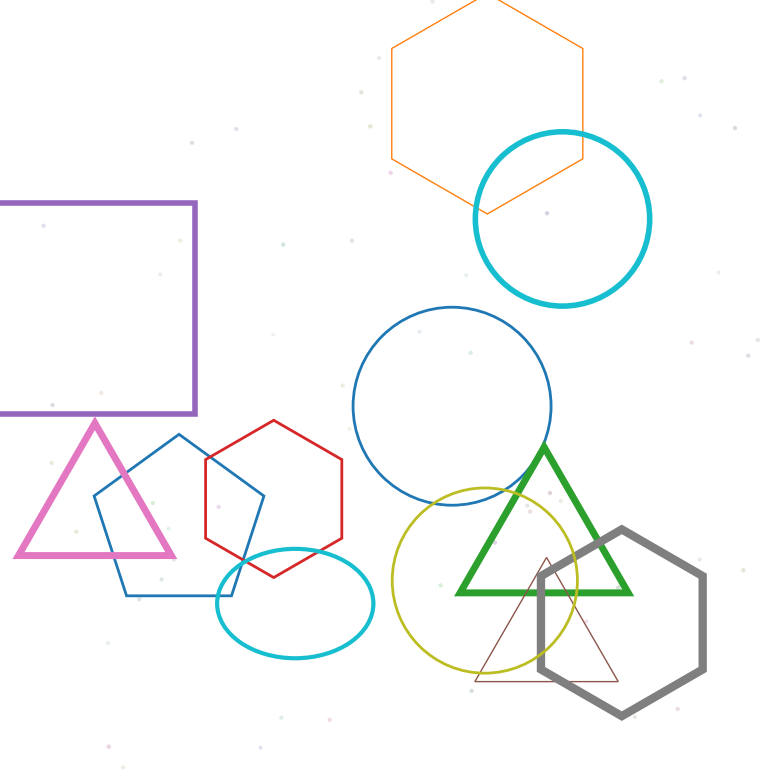[{"shape": "pentagon", "thickness": 1, "radius": 0.58, "center": [0.232, 0.32]}, {"shape": "circle", "thickness": 1, "radius": 0.64, "center": [0.587, 0.472]}, {"shape": "hexagon", "thickness": 0.5, "radius": 0.72, "center": [0.633, 0.865]}, {"shape": "triangle", "thickness": 2.5, "radius": 0.63, "center": [0.707, 0.293]}, {"shape": "hexagon", "thickness": 1, "radius": 0.51, "center": [0.355, 0.352]}, {"shape": "square", "thickness": 2, "radius": 0.68, "center": [0.116, 0.599]}, {"shape": "triangle", "thickness": 0.5, "radius": 0.54, "center": [0.71, 0.169]}, {"shape": "triangle", "thickness": 2.5, "radius": 0.57, "center": [0.123, 0.336]}, {"shape": "hexagon", "thickness": 3, "radius": 0.61, "center": [0.808, 0.191]}, {"shape": "circle", "thickness": 1, "radius": 0.6, "center": [0.63, 0.246]}, {"shape": "circle", "thickness": 2, "radius": 0.57, "center": [0.731, 0.716]}, {"shape": "oval", "thickness": 1.5, "radius": 0.51, "center": [0.383, 0.216]}]